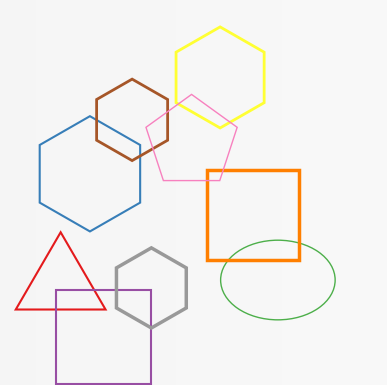[{"shape": "triangle", "thickness": 1.5, "radius": 0.67, "center": [0.157, 0.263]}, {"shape": "hexagon", "thickness": 1.5, "radius": 0.75, "center": [0.232, 0.549]}, {"shape": "oval", "thickness": 1, "radius": 0.74, "center": [0.717, 0.273]}, {"shape": "square", "thickness": 1.5, "radius": 0.61, "center": [0.267, 0.125]}, {"shape": "square", "thickness": 2.5, "radius": 0.59, "center": [0.653, 0.442]}, {"shape": "hexagon", "thickness": 2, "radius": 0.66, "center": [0.568, 0.799]}, {"shape": "hexagon", "thickness": 2, "radius": 0.53, "center": [0.341, 0.689]}, {"shape": "pentagon", "thickness": 1, "radius": 0.62, "center": [0.494, 0.631]}, {"shape": "hexagon", "thickness": 2.5, "radius": 0.52, "center": [0.391, 0.252]}]